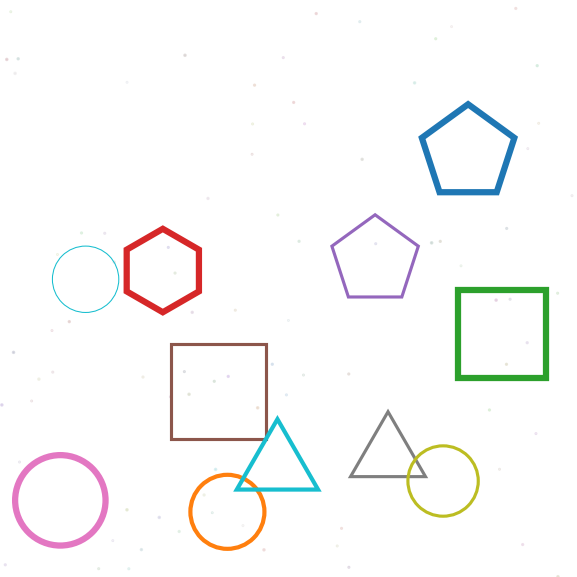[{"shape": "pentagon", "thickness": 3, "radius": 0.42, "center": [0.811, 0.734]}, {"shape": "circle", "thickness": 2, "radius": 0.32, "center": [0.394, 0.113]}, {"shape": "square", "thickness": 3, "radius": 0.38, "center": [0.87, 0.421]}, {"shape": "hexagon", "thickness": 3, "radius": 0.36, "center": [0.282, 0.531]}, {"shape": "pentagon", "thickness": 1.5, "radius": 0.39, "center": [0.65, 0.549]}, {"shape": "square", "thickness": 1.5, "radius": 0.41, "center": [0.378, 0.322]}, {"shape": "circle", "thickness": 3, "radius": 0.39, "center": [0.104, 0.133]}, {"shape": "triangle", "thickness": 1.5, "radius": 0.37, "center": [0.672, 0.211]}, {"shape": "circle", "thickness": 1.5, "radius": 0.3, "center": [0.767, 0.166]}, {"shape": "triangle", "thickness": 2, "radius": 0.41, "center": [0.48, 0.192]}, {"shape": "circle", "thickness": 0.5, "radius": 0.29, "center": [0.148, 0.516]}]